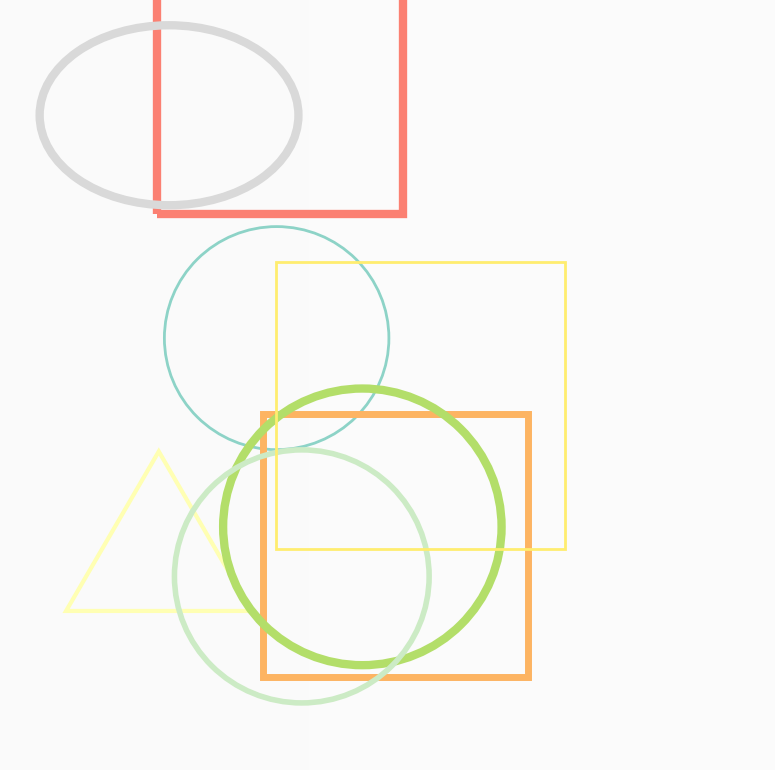[{"shape": "circle", "thickness": 1, "radius": 0.72, "center": [0.357, 0.561]}, {"shape": "triangle", "thickness": 1.5, "radius": 0.69, "center": [0.205, 0.276]}, {"shape": "square", "thickness": 3, "radius": 0.79, "center": [0.361, 0.88]}, {"shape": "square", "thickness": 2.5, "radius": 0.86, "center": [0.511, 0.291]}, {"shape": "circle", "thickness": 3, "radius": 0.9, "center": [0.468, 0.316]}, {"shape": "oval", "thickness": 3, "radius": 0.83, "center": [0.218, 0.85]}, {"shape": "circle", "thickness": 2, "radius": 0.82, "center": [0.389, 0.251]}, {"shape": "square", "thickness": 1, "radius": 0.93, "center": [0.542, 0.474]}]